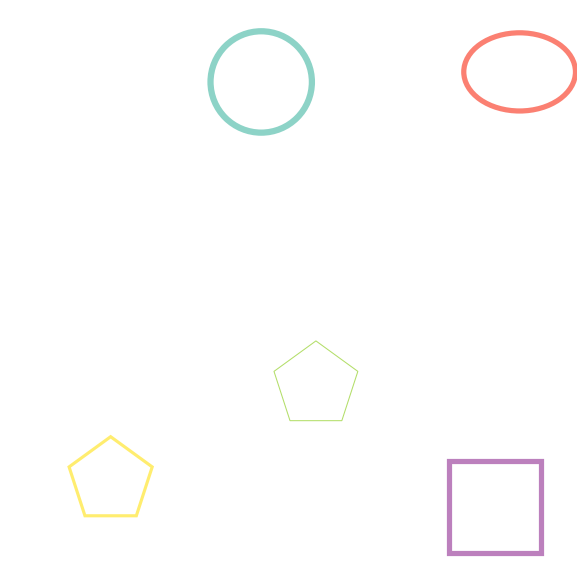[{"shape": "circle", "thickness": 3, "radius": 0.44, "center": [0.452, 0.857]}, {"shape": "oval", "thickness": 2.5, "radius": 0.48, "center": [0.9, 0.875]}, {"shape": "pentagon", "thickness": 0.5, "radius": 0.38, "center": [0.547, 0.332]}, {"shape": "square", "thickness": 2.5, "radius": 0.4, "center": [0.857, 0.122]}, {"shape": "pentagon", "thickness": 1.5, "radius": 0.38, "center": [0.192, 0.167]}]